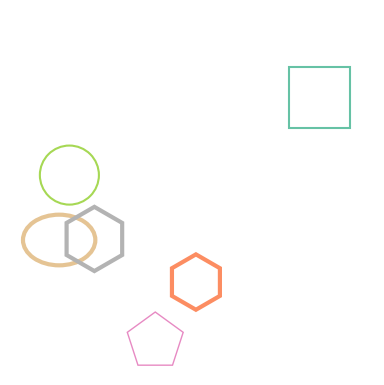[{"shape": "square", "thickness": 1.5, "radius": 0.4, "center": [0.829, 0.747]}, {"shape": "hexagon", "thickness": 3, "radius": 0.36, "center": [0.509, 0.267]}, {"shape": "pentagon", "thickness": 1, "radius": 0.38, "center": [0.403, 0.113]}, {"shape": "circle", "thickness": 1.5, "radius": 0.38, "center": [0.18, 0.545]}, {"shape": "oval", "thickness": 3, "radius": 0.47, "center": [0.154, 0.377]}, {"shape": "hexagon", "thickness": 3, "radius": 0.42, "center": [0.245, 0.379]}]